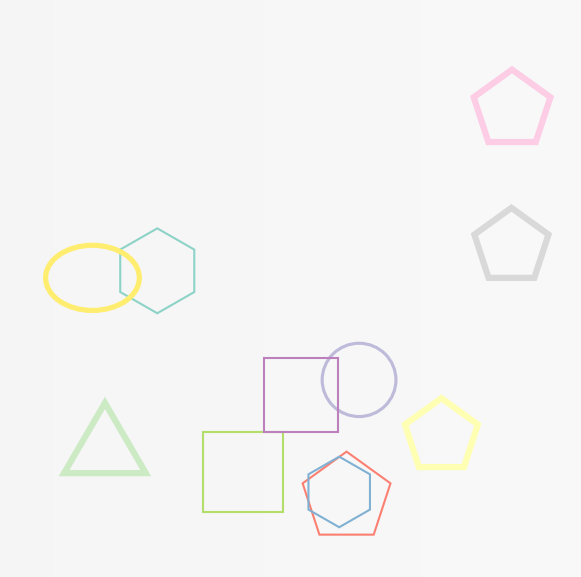[{"shape": "hexagon", "thickness": 1, "radius": 0.37, "center": [0.271, 0.53]}, {"shape": "pentagon", "thickness": 3, "radius": 0.33, "center": [0.759, 0.244]}, {"shape": "circle", "thickness": 1.5, "radius": 0.32, "center": [0.618, 0.341]}, {"shape": "pentagon", "thickness": 1, "radius": 0.4, "center": [0.596, 0.138]}, {"shape": "hexagon", "thickness": 1, "radius": 0.31, "center": [0.584, 0.147]}, {"shape": "square", "thickness": 1, "radius": 0.35, "center": [0.418, 0.182]}, {"shape": "pentagon", "thickness": 3, "radius": 0.35, "center": [0.881, 0.809]}, {"shape": "pentagon", "thickness": 3, "radius": 0.34, "center": [0.88, 0.572]}, {"shape": "square", "thickness": 1, "radius": 0.32, "center": [0.518, 0.314]}, {"shape": "triangle", "thickness": 3, "radius": 0.41, "center": [0.181, 0.22]}, {"shape": "oval", "thickness": 2.5, "radius": 0.4, "center": [0.159, 0.518]}]